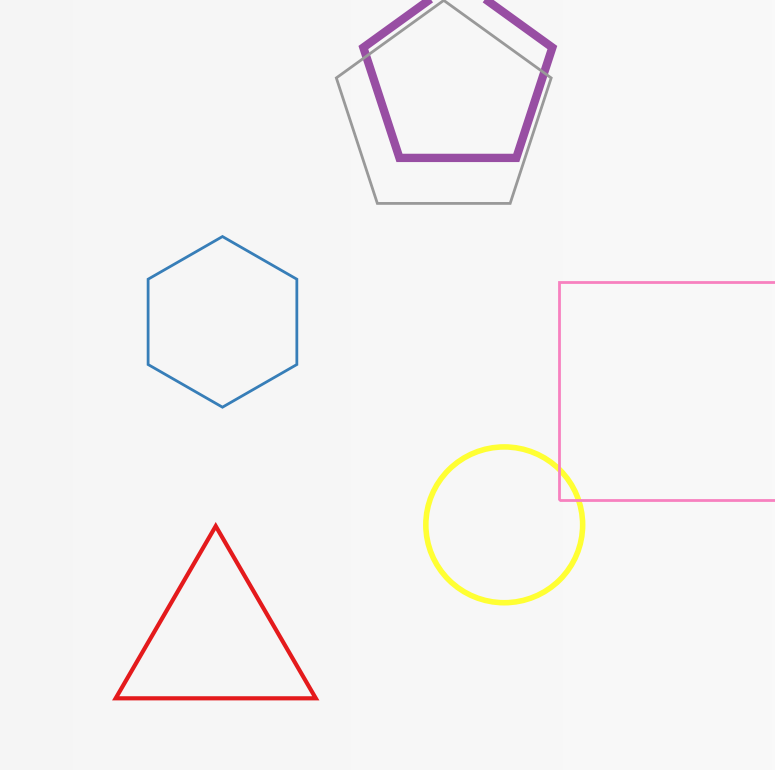[{"shape": "triangle", "thickness": 1.5, "radius": 0.75, "center": [0.278, 0.168]}, {"shape": "hexagon", "thickness": 1, "radius": 0.55, "center": [0.287, 0.582]}, {"shape": "pentagon", "thickness": 3, "radius": 0.64, "center": [0.591, 0.899]}, {"shape": "circle", "thickness": 2, "radius": 0.51, "center": [0.651, 0.318]}, {"shape": "square", "thickness": 1, "radius": 0.71, "center": [0.863, 0.492]}, {"shape": "pentagon", "thickness": 1, "radius": 0.73, "center": [0.573, 0.854]}]